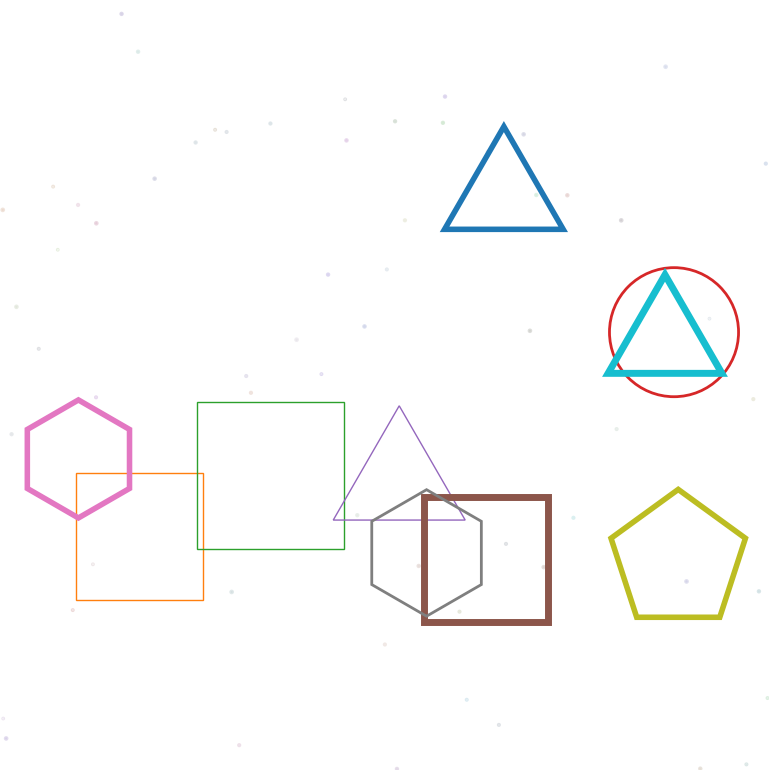[{"shape": "triangle", "thickness": 2, "radius": 0.44, "center": [0.654, 0.747]}, {"shape": "square", "thickness": 0.5, "radius": 0.41, "center": [0.181, 0.304]}, {"shape": "square", "thickness": 0.5, "radius": 0.48, "center": [0.351, 0.382]}, {"shape": "circle", "thickness": 1, "radius": 0.42, "center": [0.875, 0.569]}, {"shape": "triangle", "thickness": 0.5, "radius": 0.49, "center": [0.518, 0.374]}, {"shape": "square", "thickness": 2.5, "radius": 0.4, "center": [0.632, 0.273]}, {"shape": "hexagon", "thickness": 2, "radius": 0.38, "center": [0.102, 0.404]}, {"shape": "hexagon", "thickness": 1, "radius": 0.41, "center": [0.554, 0.282]}, {"shape": "pentagon", "thickness": 2, "radius": 0.46, "center": [0.881, 0.273]}, {"shape": "triangle", "thickness": 2.5, "radius": 0.43, "center": [0.864, 0.558]}]